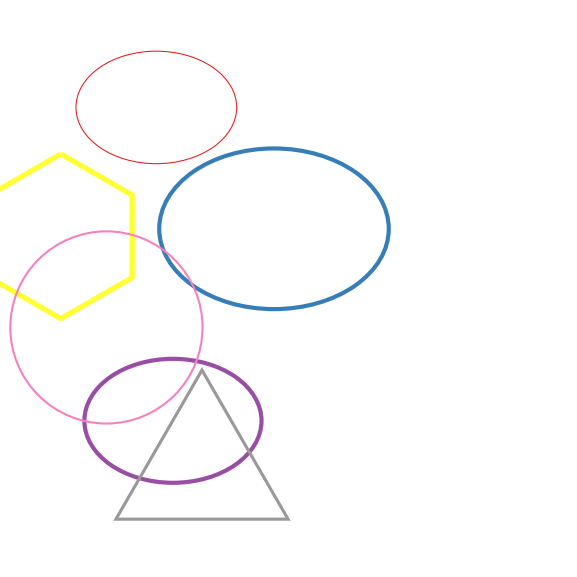[{"shape": "oval", "thickness": 0.5, "radius": 0.7, "center": [0.271, 0.813]}, {"shape": "oval", "thickness": 2, "radius": 0.99, "center": [0.474, 0.603]}, {"shape": "oval", "thickness": 2, "radius": 0.77, "center": [0.299, 0.27]}, {"shape": "hexagon", "thickness": 2.5, "radius": 0.71, "center": [0.105, 0.59]}, {"shape": "circle", "thickness": 1, "radius": 0.83, "center": [0.184, 0.432]}, {"shape": "triangle", "thickness": 1.5, "radius": 0.86, "center": [0.35, 0.186]}]